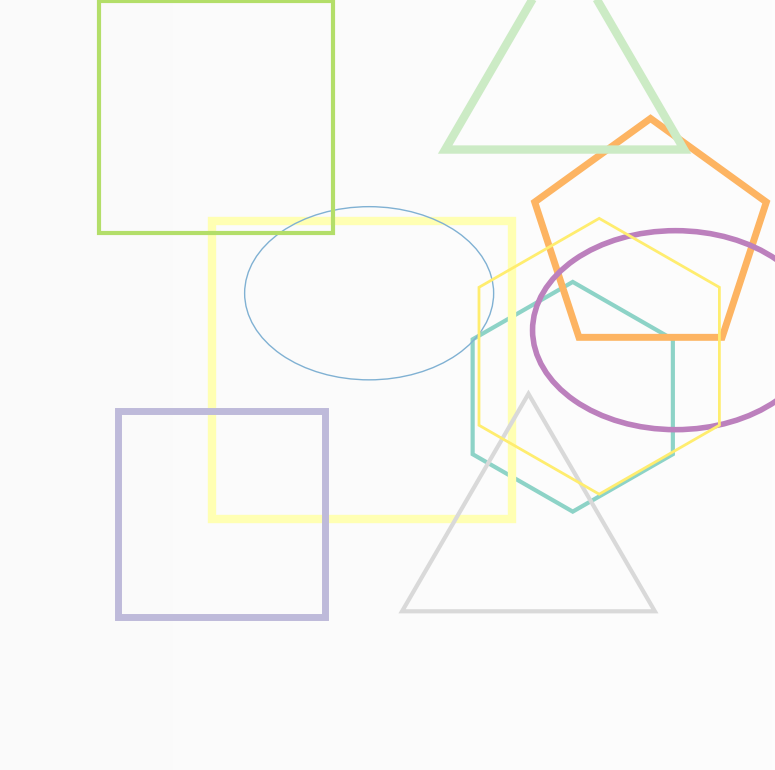[{"shape": "hexagon", "thickness": 1.5, "radius": 0.75, "center": [0.739, 0.485]}, {"shape": "square", "thickness": 3, "radius": 0.97, "center": [0.467, 0.52]}, {"shape": "square", "thickness": 2.5, "radius": 0.67, "center": [0.286, 0.333]}, {"shape": "oval", "thickness": 0.5, "radius": 0.8, "center": [0.476, 0.619]}, {"shape": "pentagon", "thickness": 2.5, "radius": 0.79, "center": [0.839, 0.689]}, {"shape": "square", "thickness": 1.5, "radius": 0.75, "center": [0.279, 0.848]}, {"shape": "triangle", "thickness": 1.5, "radius": 0.94, "center": [0.682, 0.3]}, {"shape": "oval", "thickness": 2, "radius": 0.92, "center": [0.872, 0.571]}, {"shape": "triangle", "thickness": 3, "radius": 0.89, "center": [0.729, 0.895]}, {"shape": "hexagon", "thickness": 1, "radius": 0.9, "center": [0.773, 0.537]}]